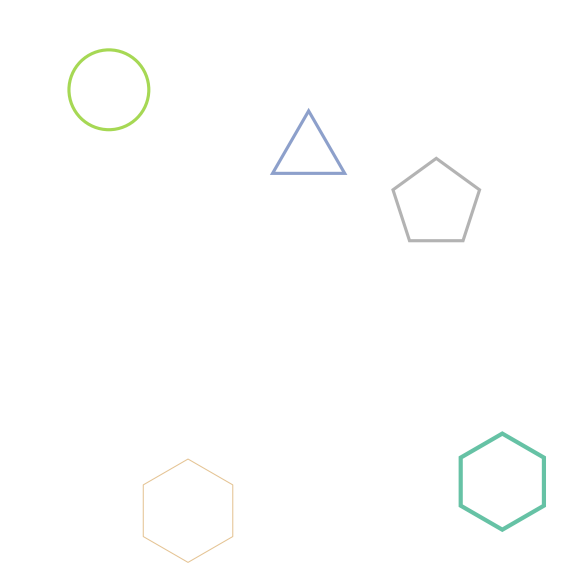[{"shape": "hexagon", "thickness": 2, "radius": 0.42, "center": [0.87, 0.165]}, {"shape": "triangle", "thickness": 1.5, "radius": 0.36, "center": [0.534, 0.735]}, {"shape": "circle", "thickness": 1.5, "radius": 0.35, "center": [0.189, 0.844]}, {"shape": "hexagon", "thickness": 0.5, "radius": 0.45, "center": [0.326, 0.115]}, {"shape": "pentagon", "thickness": 1.5, "radius": 0.39, "center": [0.755, 0.646]}]